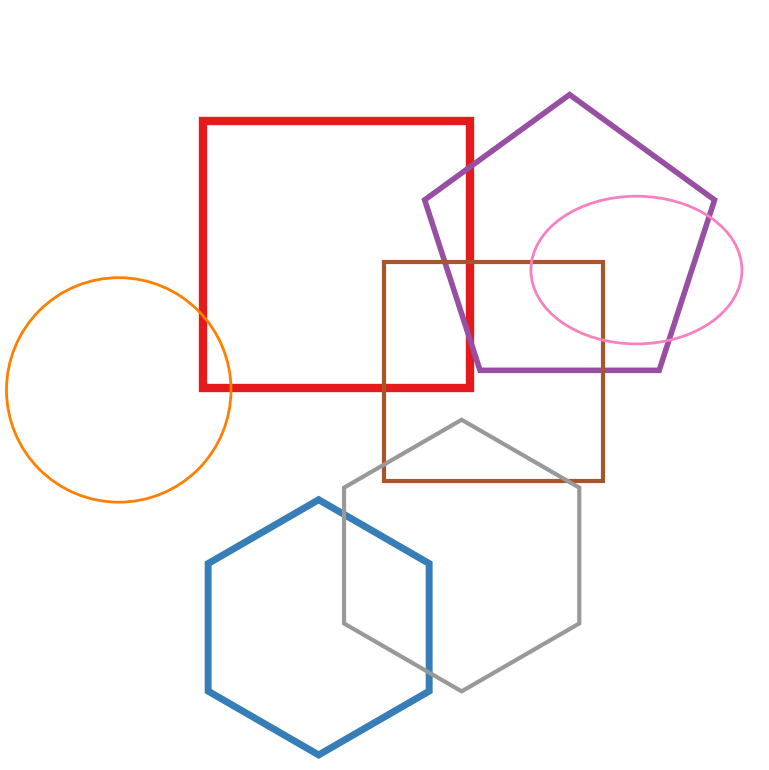[{"shape": "square", "thickness": 3, "radius": 0.87, "center": [0.437, 0.669]}, {"shape": "hexagon", "thickness": 2.5, "radius": 0.83, "center": [0.414, 0.185]}, {"shape": "pentagon", "thickness": 2, "radius": 0.99, "center": [0.74, 0.679]}, {"shape": "circle", "thickness": 1, "radius": 0.73, "center": [0.154, 0.494]}, {"shape": "square", "thickness": 1.5, "radius": 0.71, "center": [0.641, 0.517]}, {"shape": "oval", "thickness": 1, "radius": 0.69, "center": [0.827, 0.649]}, {"shape": "hexagon", "thickness": 1.5, "radius": 0.88, "center": [0.6, 0.279]}]